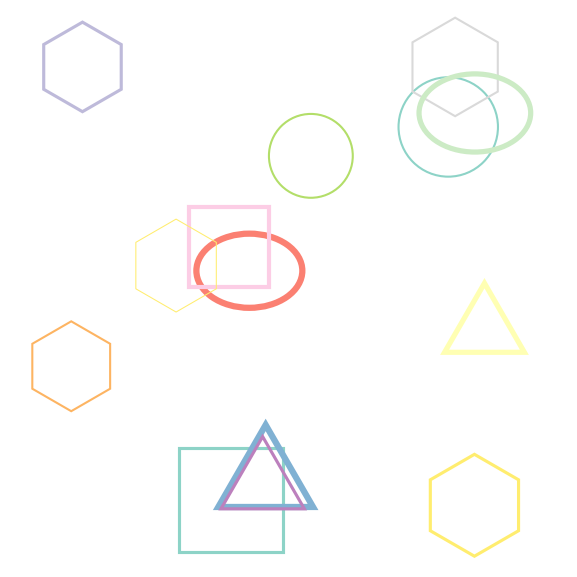[{"shape": "circle", "thickness": 1, "radius": 0.43, "center": [0.776, 0.779]}, {"shape": "square", "thickness": 1.5, "radius": 0.45, "center": [0.399, 0.134]}, {"shape": "triangle", "thickness": 2.5, "radius": 0.4, "center": [0.839, 0.429]}, {"shape": "hexagon", "thickness": 1.5, "radius": 0.39, "center": [0.143, 0.883]}, {"shape": "oval", "thickness": 3, "radius": 0.46, "center": [0.432, 0.53]}, {"shape": "triangle", "thickness": 3, "radius": 0.47, "center": [0.46, 0.169]}, {"shape": "hexagon", "thickness": 1, "radius": 0.39, "center": [0.123, 0.365]}, {"shape": "circle", "thickness": 1, "radius": 0.36, "center": [0.538, 0.729]}, {"shape": "square", "thickness": 2, "radius": 0.35, "center": [0.396, 0.572]}, {"shape": "hexagon", "thickness": 1, "radius": 0.43, "center": [0.788, 0.883]}, {"shape": "triangle", "thickness": 1.5, "radius": 0.42, "center": [0.455, 0.16]}, {"shape": "oval", "thickness": 2.5, "radius": 0.48, "center": [0.822, 0.804]}, {"shape": "hexagon", "thickness": 1.5, "radius": 0.44, "center": [0.822, 0.124]}, {"shape": "hexagon", "thickness": 0.5, "radius": 0.4, "center": [0.305, 0.539]}]